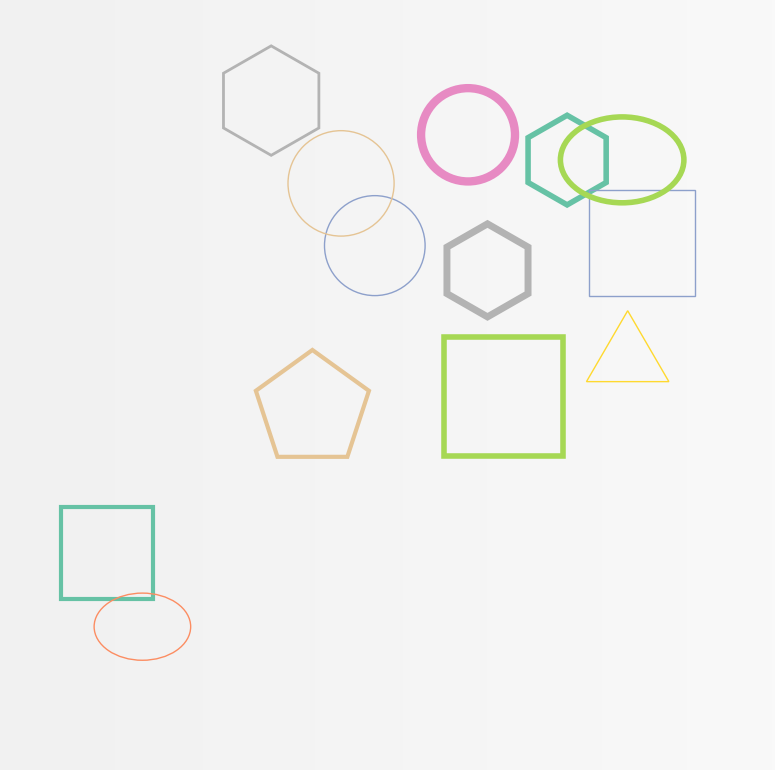[{"shape": "square", "thickness": 1.5, "radius": 0.3, "center": [0.138, 0.282]}, {"shape": "hexagon", "thickness": 2, "radius": 0.29, "center": [0.732, 0.792]}, {"shape": "oval", "thickness": 0.5, "radius": 0.31, "center": [0.184, 0.186]}, {"shape": "circle", "thickness": 0.5, "radius": 0.32, "center": [0.484, 0.681]}, {"shape": "square", "thickness": 0.5, "radius": 0.34, "center": [0.828, 0.684]}, {"shape": "circle", "thickness": 3, "radius": 0.3, "center": [0.604, 0.825]}, {"shape": "oval", "thickness": 2, "radius": 0.4, "center": [0.803, 0.792]}, {"shape": "square", "thickness": 2, "radius": 0.39, "center": [0.65, 0.485]}, {"shape": "triangle", "thickness": 0.5, "radius": 0.31, "center": [0.81, 0.535]}, {"shape": "pentagon", "thickness": 1.5, "radius": 0.38, "center": [0.403, 0.469]}, {"shape": "circle", "thickness": 0.5, "radius": 0.34, "center": [0.44, 0.762]}, {"shape": "hexagon", "thickness": 2.5, "radius": 0.3, "center": [0.629, 0.649]}, {"shape": "hexagon", "thickness": 1, "radius": 0.36, "center": [0.35, 0.869]}]